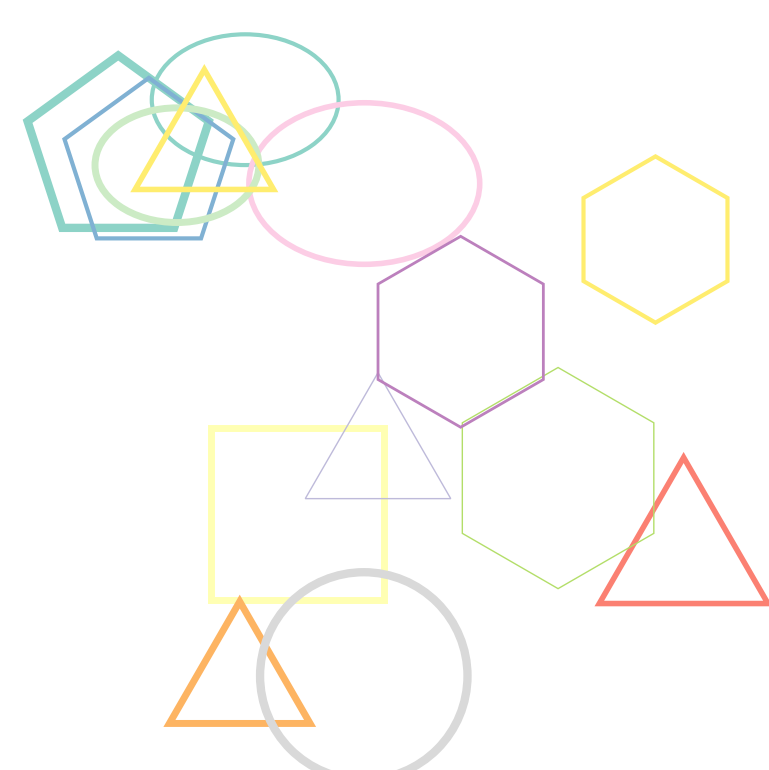[{"shape": "pentagon", "thickness": 3, "radius": 0.62, "center": [0.154, 0.804]}, {"shape": "oval", "thickness": 1.5, "radius": 0.61, "center": [0.318, 0.871]}, {"shape": "square", "thickness": 2.5, "radius": 0.56, "center": [0.387, 0.332]}, {"shape": "triangle", "thickness": 0.5, "radius": 0.55, "center": [0.491, 0.407]}, {"shape": "triangle", "thickness": 2, "radius": 0.63, "center": [0.888, 0.279]}, {"shape": "pentagon", "thickness": 1.5, "radius": 0.58, "center": [0.193, 0.784]}, {"shape": "triangle", "thickness": 2.5, "radius": 0.53, "center": [0.311, 0.113]}, {"shape": "hexagon", "thickness": 0.5, "radius": 0.72, "center": [0.725, 0.379]}, {"shape": "oval", "thickness": 2, "radius": 0.75, "center": [0.473, 0.762]}, {"shape": "circle", "thickness": 3, "radius": 0.67, "center": [0.472, 0.122]}, {"shape": "hexagon", "thickness": 1, "radius": 0.62, "center": [0.598, 0.569]}, {"shape": "oval", "thickness": 2.5, "radius": 0.53, "center": [0.23, 0.785]}, {"shape": "hexagon", "thickness": 1.5, "radius": 0.54, "center": [0.851, 0.689]}, {"shape": "triangle", "thickness": 2, "radius": 0.52, "center": [0.265, 0.806]}]